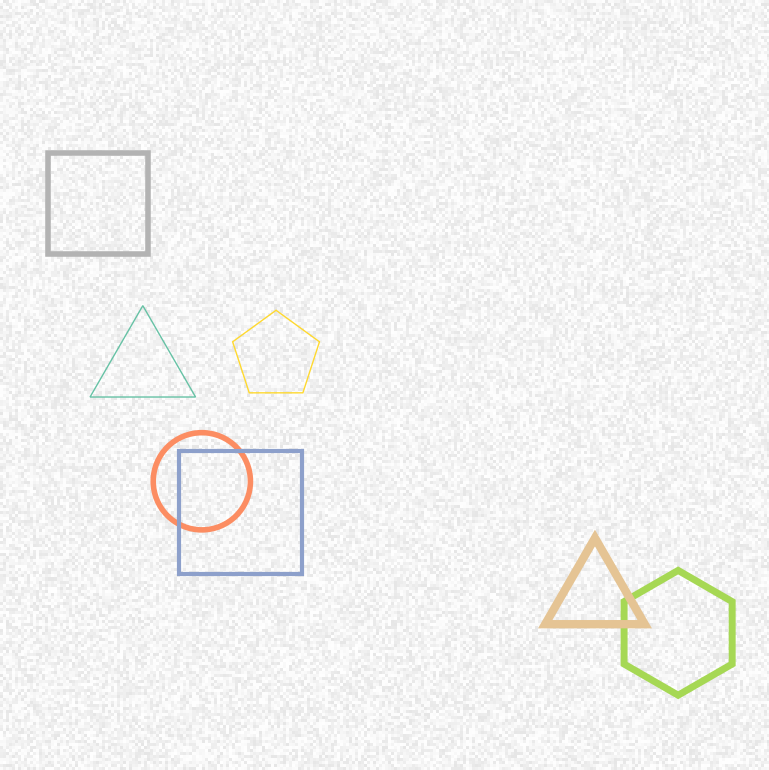[{"shape": "triangle", "thickness": 0.5, "radius": 0.4, "center": [0.185, 0.524]}, {"shape": "circle", "thickness": 2, "radius": 0.32, "center": [0.262, 0.375]}, {"shape": "square", "thickness": 1.5, "radius": 0.4, "center": [0.312, 0.335]}, {"shape": "hexagon", "thickness": 2.5, "radius": 0.41, "center": [0.881, 0.178]}, {"shape": "pentagon", "thickness": 0.5, "radius": 0.3, "center": [0.359, 0.538]}, {"shape": "triangle", "thickness": 3, "radius": 0.37, "center": [0.773, 0.227]}, {"shape": "square", "thickness": 2, "radius": 0.33, "center": [0.128, 0.736]}]